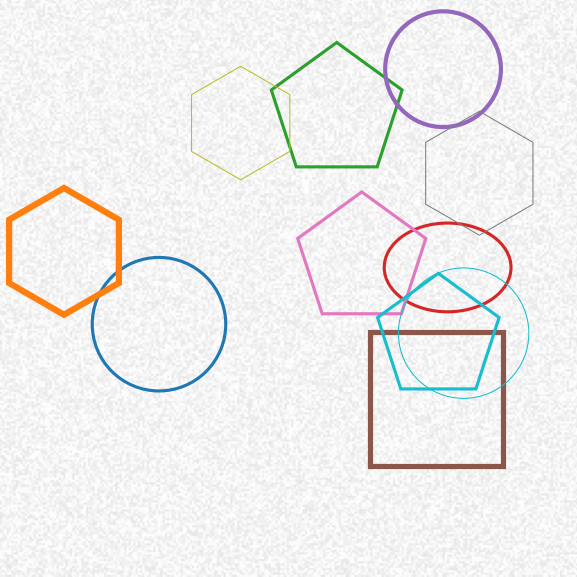[{"shape": "circle", "thickness": 1.5, "radius": 0.58, "center": [0.275, 0.438]}, {"shape": "hexagon", "thickness": 3, "radius": 0.55, "center": [0.111, 0.564]}, {"shape": "pentagon", "thickness": 1.5, "radius": 0.6, "center": [0.583, 0.807]}, {"shape": "oval", "thickness": 1.5, "radius": 0.55, "center": [0.775, 0.536]}, {"shape": "circle", "thickness": 2, "radius": 0.5, "center": [0.767, 0.879]}, {"shape": "square", "thickness": 2.5, "radius": 0.58, "center": [0.756, 0.308]}, {"shape": "pentagon", "thickness": 1.5, "radius": 0.58, "center": [0.626, 0.55]}, {"shape": "hexagon", "thickness": 0.5, "radius": 0.54, "center": [0.83, 0.699]}, {"shape": "hexagon", "thickness": 0.5, "radius": 0.49, "center": [0.417, 0.786]}, {"shape": "circle", "thickness": 0.5, "radius": 0.56, "center": [0.803, 0.422]}, {"shape": "pentagon", "thickness": 1.5, "radius": 0.55, "center": [0.759, 0.415]}]